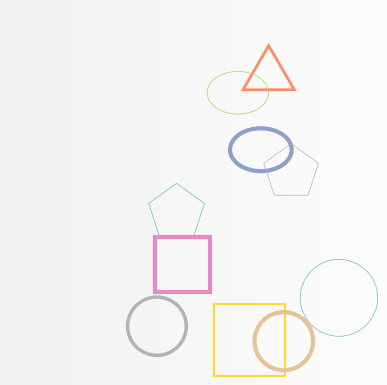[{"shape": "pentagon", "thickness": 0.5, "radius": 0.38, "center": [0.456, 0.448]}, {"shape": "circle", "thickness": 0.5, "radius": 0.5, "center": [0.875, 0.226]}, {"shape": "triangle", "thickness": 2, "radius": 0.38, "center": [0.693, 0.805]}, {"shape": "oval", "thickness": 3, "radius": 0.4, "center": [0.673, 0.611]}, {"shape": "square", "thickness": 3, "radius": 0.35, "center": [0.472, 0.313]}, {"shape": "oval", "thickness": 0.5, "radius": 0.4, "center": [0.614, 0.759]}, {"shape": "square", "thickness": 1.5, "radius": 0.46, "center": [0.644, 0.117]}, {"shape": "circle", "thickness": 3, "radius": 0.38, "center": [0.732, 0.114]}, {"shape": "circle", "thickness": 2.5, "radius": 0.38, "center": [0.405, 0.153]}, {"shape": "pentagon", "thickness": 0.5, "radius": 0.37, "center": [0.751, 0.553]}]